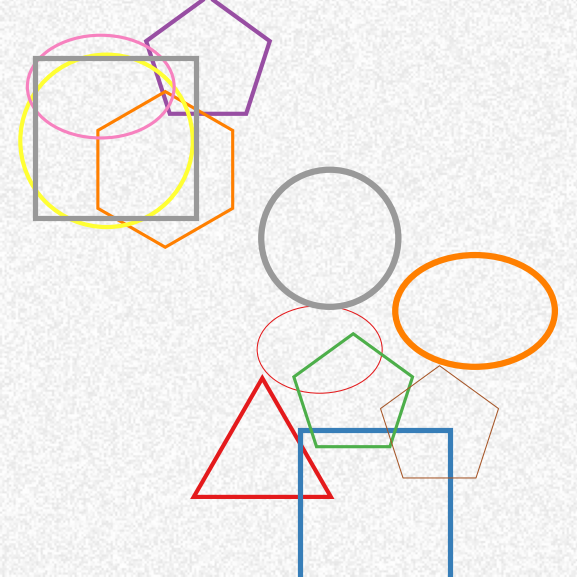[{"shape": "oval", "thickness": 0.5, "radius": 0.54, "center": [0.554, 0.394]}, {"shape": "triangle", "thickness": 2, "radius": 0.69, "center": [0.454, 0.207]}, {"shape": "square", "thickness": 2.5, "radius": 0.65, "center": [0.649, 0.125]}, {"shape": "pentagon", "thickness": 1.5, "radius": 0.54, "center": [0.612, 0.313]}, {"shape": "pentagon", "thickness": 2, "radius": 0.56, "center": [0.36, 0.893]}, {"shape": "oval", "thickness": 3, "radius": 0.69, "center": [0.823, 0.461]}, {"shape": "hexagon", "thickness": 1.5, "radius": 0.67, "center": [0.286, 0.706]}, {"shape": "circle", "thickness": 2, "radius": 0.75, "center": [0.184, 0.755]}, {"shape": "pentagon", "thickness": 0.5, "radius": 0.54, "center": [0.761, 0.258]}, {"shape": "oval", "thickness": 1.5, "radius": 0.64, "center": [0.174, 0.849]}, {"shape": "square", "thickness": 2.5, "radius": 0.69, "center": [0.2, 0.76]}, {"shape": "circle", "thickness": 3, "radius": 0.59, "center": [0.571, 0.587]}]